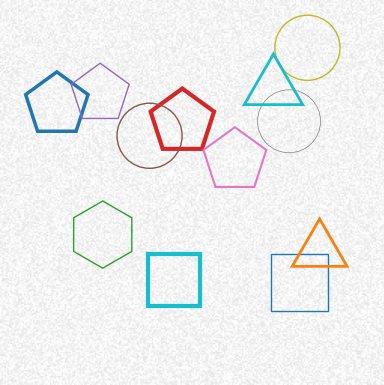[{"shape": "pentagon", "thickness": 2.5, "radius": 0.43, "center": [0.148, 0.728]}, {"shape": "square", "thickness": 1, "radius": 0.37, "center": [0.778, 0.265]}, {"shape": "triangle", "thickness": 2, "radius": 0.41, "center": [0.83, 0.349]}, {"shape": "hexagon", "thickness": 1, "radius": 0.44, "center": [0.267, 0.391]}, {"shape": "pentagon", "thickness": 3, "radius": 0.43, "center": [0.474, 0.683]}, {"shape": "pentagon", "thickness": 1, "radius": 0.4, "center": [0.26, 0.757]}, {"shape": "circle", "thickness": 1, "radius": 0.42, "center": [0.388, 0.647]}, {"shape": "pentagon", "thickness": 1.5, "radius": 0.43, "center": [0.61, 0.584]}, {"shape": "circle", "thickness": 0.5, "radius": 0.41, "center": [0.751, 0.685]}, {"shape": "circle", "thickness": 1, "radius": 0.42, "center": [0.798, 0.876]}, {"shape": "triangle", "thickness": 2, "radius": 0.44, "center": [0.71, 0.772]}, {"shape": "square", "thickness": 3, "radius": 0.34, "center": [0.452, 0.272]}]